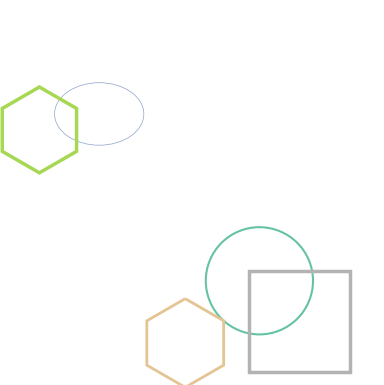[{"shape": "circle", "thickness": 1.5, "radius": 0.7, "center": [0.674, 0.271]}, {"shape": "oval", "thickness": 0.5, "radius": 0.58, "center": [0.258, 0.704]}, {"shape": "hexagon", "thickness": 2.5, "radius": 0.56, "center": [0.102, 0.663]}, {"shape": "hexagon", "thickness": 2, "radius": 0.58, "center": [0.481, 0.109]}, {"shape": "square", "thickness": 2.5, "radius": 0.65, "center": [0.778, 0.165]}]